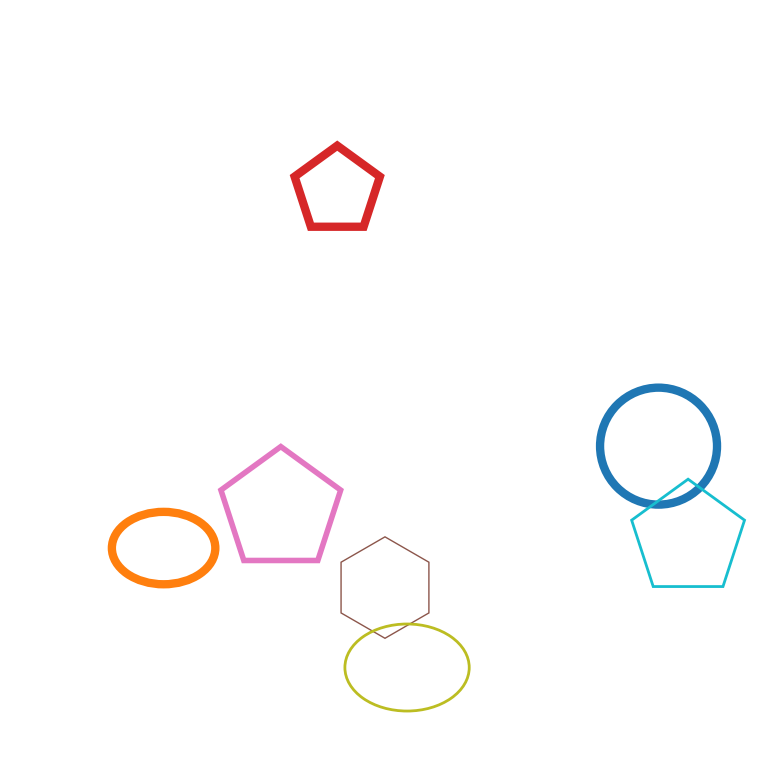[{"shape": "circle", "thickness": 3, "radius": 0.38, "center": [0.855, 0.421]}, {"shape": "oval", "thickness": 3, "radius": 0.34, "center": [0.212, 0.288]}, {"shape": "pentagon", "thickness": 3, "radius": 0.29, "center": [0.438, 0.753]}, {"shape": "hexagon", "thickness": 0.5, "radius": 0.33, "center": [0.5, 0.237]}, {"shape": "pentagon", "thickness": 2, "radius": 0.41, "center": [0.365, 0.338]}, {"shape": "oval", "thickness": 1, "radius": 0.4, "center": [0.529, 0.133]}, {"shape": "pentagon", "thickness": 1, "radius": 0.39, "center": [0.894, 0.301]}]